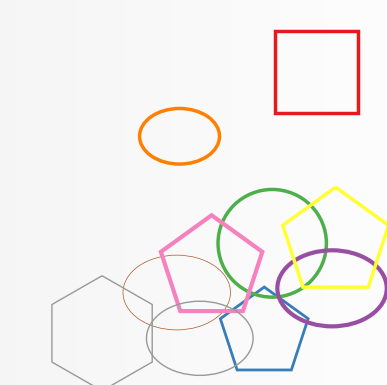[{"shape": "square", "thickness": 2.5, "radius": 0.54, "center": [0.817, 0.813]}, {"shape": "pentagon", "thickness": 2, "radius": 0.6, "center": [0.682, 0.135]}, {"shape": "circle", "thickness": 2.5, "radius": 0.7, "center": [0.703, 0.368]}, {"shape": "oval", "thickness": 3, "radius": 0.71, "center": [0.857, 0.251]}, {"shape": "oval", "thickness": 2.5, "radius": 0.52, "center": [0.463, 0.646]}, {"shape": "pentagon", "thickness": 2.5, "radius": 0.72, "center": [0.866, 0.37]}, {"shape": "oval", "thickness": 0.5, "radius": 0.69, "center": [0.456, 0.24]}, {"shape": "pentagon", "thickness": 3, "radius": 0.69, "center": [0.546, 0.303]}, {"shape": "oval", "thickness": 1, "radius": 0.69, "center": [0.516, 0.121]}, {"shape": "hexagon", "thickness": 1, "radius": 0.75, "center": [0.263, 0.134]}]